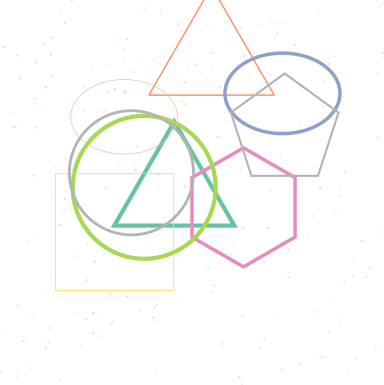[{"shape": "triangle", "thickness": 3, "radius": 0.9, "center": [0.453, 0.504]}, {"shape": "triangle", "thickness": 1, "radius": 0.94, "center": [0.55, 0.847]}, {"shape": "oval", "thickness": 2.5, "radius": 0.75, "center": [0.734, 0.758]}, {"shape": "hexagon", "thickness": 2.5, "radius": 0.77, "center": [0.632, 0.461]}, {"shape": "circle", "thickness": 3, "radius": 0.93, "center": [0.374, 0.513]}, {"shape": "square", "thickness": 0.5, "radius": 0.76, "center": [0.296, 0.399]}, {"shape": "oval", "thickness": 0.5, "radius": 0.69, "center": [0.322, 0.697]}, {"shape": "circle", "thickness": 2, "radius": 0.81, "center": [0.341, 0.551]}, {"shape": "pentagon", "thickness": 1.5, "radius": 0.73, "center": [0.74, 0.662]}]